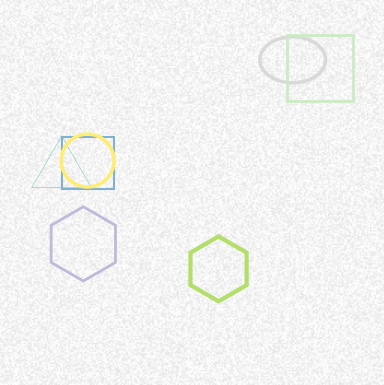[{"shape": "triangle", "thickness": 0.5, "radius": 0.45, "center": [0.16, 0.557]}, {"shape": "hexagon", "thickness": 2, "radius": 0.48, "center": [0.216, 0.367]}, {"shape": "square", "thickness": 1.5, "radius": 0.34, "center": [0.228, 0.576]}, {"shape": "hexagon", "thickness": 3, "radius": 0.42, "center": [0.568, 0.302]}, {"shape": "oval", "thickness": 2.5, "radius": 0.43, "center": [0.76, 0.845]}, {"shape": "square", "thickness": 2, "radius": 0.43, "center": [0.832, 0.824]}, {"shape": "circle", "thickness": 2.5, "radius": 0.34, "center": [0.228, 0.583]}]